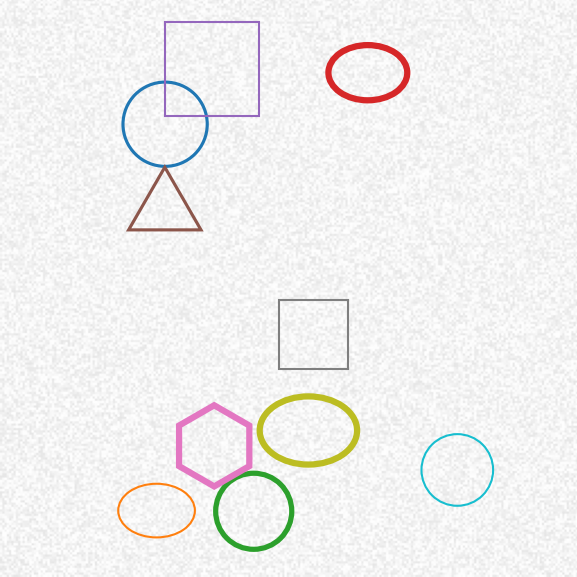[{"shape": "circle", "thickness": 1.5, "radius": 0.36, "center": [0.286, 0.784]}, {"shape": "oval", "thickness": 1, "radius": 0.33, "center": [0.271, 0.115]}, {"shape": "circle", "thickness": 2.5, "radius": 0.33, "center": [0.439, 0.114]}, {"shape": "oval", "thickness": 3, "radius": 0.34, "center": [0.637, 0.873]}, {"shape": "square", "thickness": 1, "radius": 0.41, "center": [0.368, 0.88]}, {"shape": "triangle", "thickness": 1.5, "radius": 0.36, "center": [0.285, 0.637]}, {"shape": "hexagon", "thickness": 3, "radius": 0.35, "center": [0.371, 0.227]}, {"shape": "square", "thickness": 1, "radius": 0.3, "center": [0.543, 0.42]}, {"shape": "oval", "thickness": 3, "radius": 0.42, "center": [0.534, 0.254]}, {"shape": "circle", "thickness": 1, "radius": 0.31, "center": [0.792, 0.185]}]